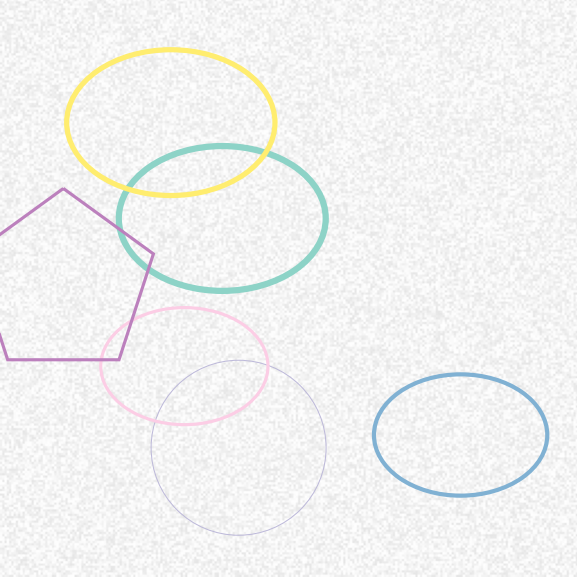[{"shape": "oval", "thickness": 3, "radius": 0.9, "center": [0.385, 0.621]}, {"shape": "circle", "thickness": 0.5, "radius": 0.76, "center": [0.413, 0.224]}, {"shape": "oval", "thickness": 2, "radius": 0.75, "center": [0.798, 0.246]}, {"shape": "oval", "thickness": 1.5, "radius": 0.72, "center": [0.319, 0.365]}, {"shape": "pentagon", "thickness": 1.5, "radius": 0.82, "center": [0.11, 0.509]}, {"shape": "oval", "thickness": 2.5, "radius": 0.9, "center": [0.296, 0.787]}]